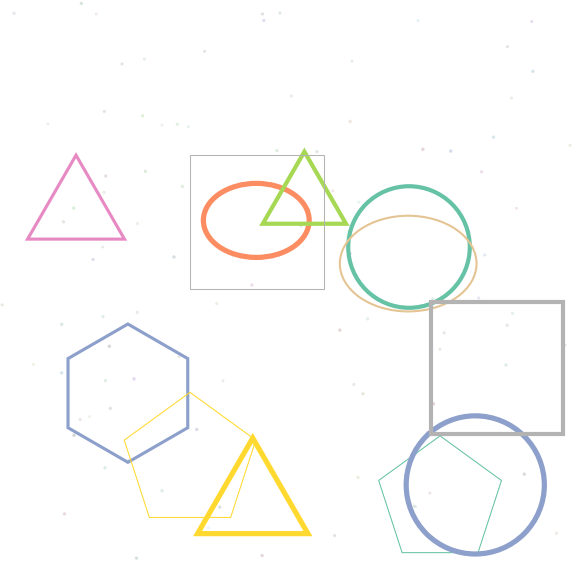[{"shape": "circle", "thickness": 2, "radius": 0.53, "center": [0.708, 0.571]}, {"shape": "pentagon", "thickness": 0.5, "radius": 0.56, "center": [0.762, 0.133]}, {"shape": "oval", "thickness": 2.5, "radius": 0.46, "center": [0.444, 0.617]}, {"shape": "circle", "thickness": 2.5, "radius": 0.6, "center": [0.823, 0.159]}, {"shape": "hexagon", "thickness": 1.5, "radius": 0.6, "center": [0.221, 0.318]}, {"shape": "triangle", "thickness": 1.5, "radius": 0.48, "center": [0.132, 0.634]}, {"shape": "triangle", "thickness": 2, "radius": 0.42, "center": [0.527, 0.653]}, {"shape": "pentagon", "thickness": 0.5, "radius": 0.6, "center": [0.329, 0.2]}, {"shape": "triangle", "thickness": 2.5, "radius": 0.55, "center": [0.438, 0.13]}, {"shape": "oval", "thickness": 1, "radius": 0.59, "center": [0.707, 0.543]}, {"shape": "square", "thickness": 0.5, "radius": 0.58, "center": [0.445, 0.614]}, {"shape": "square", "thickness": 2, "radius": 0.57, "center": [0.86, 0.362]}]